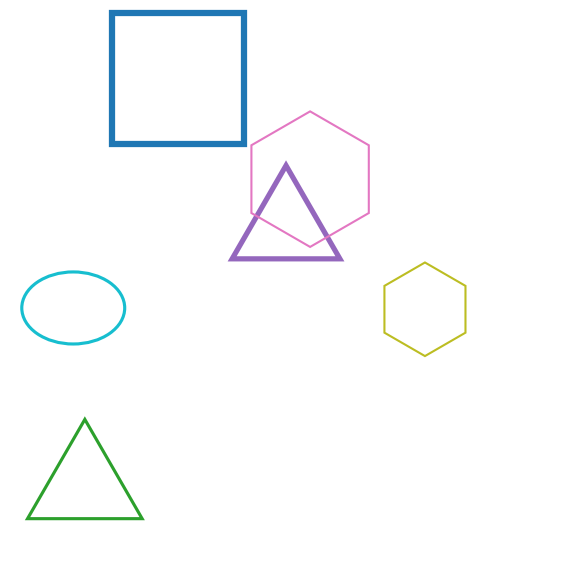[{"shape": "square", "thickness": 3, "radius": 0.57, "center": [0.308, 0.863]}, {"shape": "triangle", "thickness": 1.5, "radius": 0.57, "center": [0.147, 0.158]}, {"shape": "triangle", "thickness": 2.5, "radius": 0.54, "center": [0.495, 0.605]}, {"shape": "hexagon", "thickness": 1, "radius": 0.59, "center": [0.537, 0.689]}, {"shape": "hexagon", "thickness": 1, "radius": 0.41, "center": [0.736, 0.464]}, {"shape": "oval", "thickness": 1.5, "radius": 0.45, "center": [0.127, 0.466]}]